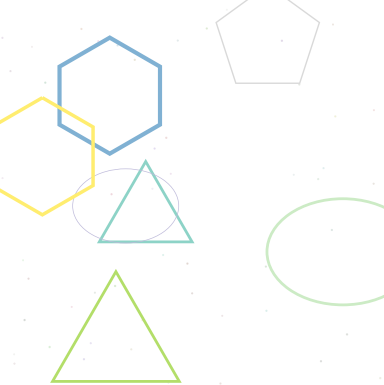[{"shape": "triangle", "thickness": 2, "radius": 0.7, "center": [0.378, 0.441]}, {"shape": "oval", "thickness": 0.5, "radius": 0.69, "center": [0.326, 0.465]}, {"shape": "hexagon", "thickness": 3, "radius": 0.75, "center": [0.285, 0.752]}, {"shape": "triangle", "thickness": 2, "radius": 0.95, "center": [0.301, 0.104]}, {"shape": "pentagon", "thickness": 1, "radius": 0.71, "center": [0.695, 0.898]}, {"shape": "oval", "thickness": 2, "radius": 0.98, "center": [0.89, 0.346]}, {"shape": "hexagon", "thickness": 2.5, "radius": 0.76, "center": [0.11, 0.594]}]